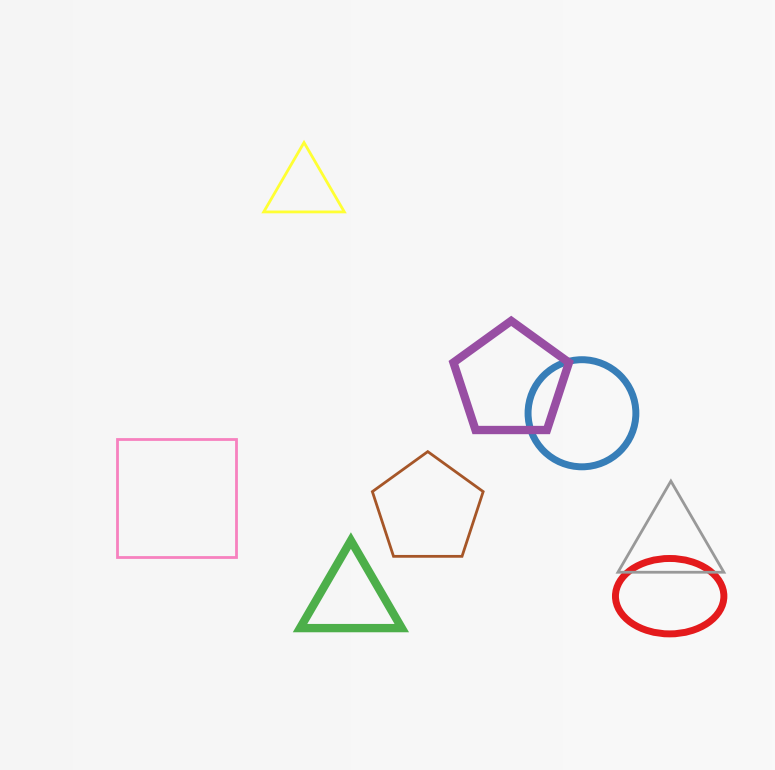[{"shape": "oval", "thickness": 2.5, "radius": 0.35, "center": [0.864, 0.226]}, {"shape": "circle", "thickness": 2.5, "radius": 0.35, "center": [0.751, 0.463]}, {"shape": "triangle", "thickness": 3, "radius": 0.38, "center": [0.453, 0.222]}, {"shape": "pentagon", "thickness": 3, "radius": 0.39, "center": [0.66, 0.505]}, {"shape": "triangle", "thickness": 1, "radius": 0.3, "center": [0.392, 0.755]}, {"shape": "pentagon", "thickness": 1, "radius": 0.38, "center": [0.552, 0.338]}, {"shape": "square", "thickness": 1, "radius": 0.38, "center": [0.227, 0.354]}, {"shape": "triangle", "thickness": 1, "radius": 0.39, "center": [0.866, 0.296]}]